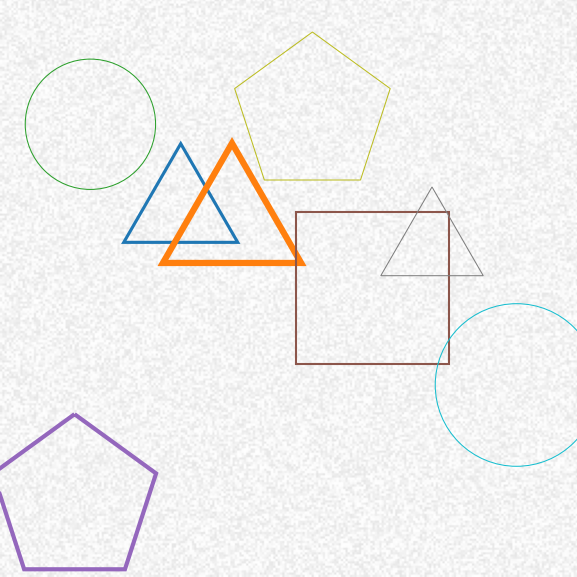[{"shape": "triangle", "thickness": 1.5, "radius": 0.57, "center": [0.313, 0.636]}, {"shape": "triangle", "thickness": 3, "radius": 0.69, "center": [0.402, 0.613]}, {"shape": "circle", "thickness": 0.5, "radius": 0.56, "center": [0.157, 0.784]}, {"shape": "pentagon", "thickness": 2, "radius": 0.74, "center": [0.129, 0.133]}, {"shape": "square", "thickness": 1, "radius": 0.66, "center": [0.645, 0.5]}, {"shape": "triangle", "thickness": 0.5, "radius": 0.51, "center": [0.748, 0.573]}, {"shape": "pentagon", "thickness": 0.5, "radius": 0.71, "center": [0.541, 0.802]}, {"shape": "circle", "thickness": 0.5, "radius": 0.7, "center": [0.894, 0.332]}]